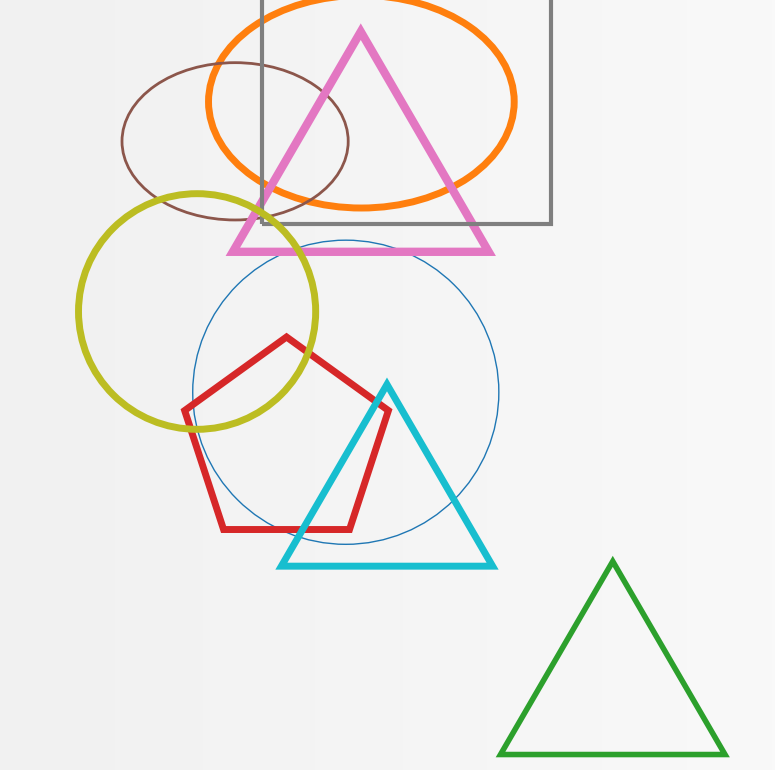[{"shape": "circle", "thickness": 0.5, "radius": 0.99, "center": [0.446, 0.491]}, {"shape": "oval", "thickness": 2.5, "radius": 0.99, "center": [0.466, 0.868]}, {"shape": "triangle", "thickness": 2, "radius": 0.84, "center": [0.791, 0.104]}, {"shape": "pentagon", "thickness": 2.5, "radius": 0.69, "center": [0.37, 0.424]}, {"shape": "oval", "thickness": 1, "radius": 0.73, "center": [0.303, 0.816]}, {"shape": "triangle", "thickness": 3, "radius": 0.95, "center": [0.466, 0.768]}, {"shape": "square", "thickness": 1.5, "radius": 0.93, "center": [0.525, 0.896]}, {"shape": "circle", "thickness": 2.5, "radius": 0.77, "center": [0.254, 0.595]}, {"shape": "triangle", "thickness": 2.5, "radius": 0.79, "center": [0.499, 0.343]}]